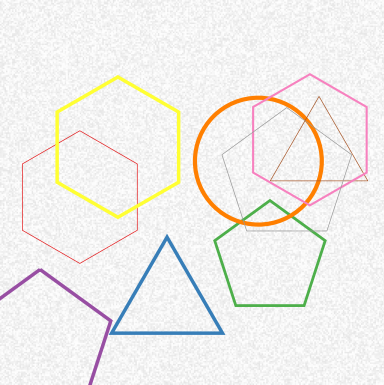[{"shape": "hexagon", "thickness": 0.5, "radius": 0.86, "center": [0.207, 0.488]}, {"shape": "triangle", "thickness": 2.5, "radius": 0.83, "center": [0.434, 0.218]}, {"shape": "pentagon", "thickness": 2, "radius": 0.75, "center": [0.701, 0.328]}, {"shape": "pentagon", "thickness": 2.5, "radius": 0.97, "center": [0.104, 0.107]}, {"shape": "circle", "thickness": 3, "radius": 0.82, "center": [0.671, 0.581]}, {"shape": "hexagon", "thickness": 2.5, "radius": 0.91, "center": [0.306, 0.618]}, {"shape": "triangle", "thickness": 0.5, "radius": 0.73, "center": [0.829, 0.603]}, {"shape": "hexagon", "thickness": 1.5, "radius": 0.85, "center": [0.805, 0.637]}, {"shape": "pentagon", "thickness": 0.5, "radius": 0.89, "center": [0.745, 0.543]}]